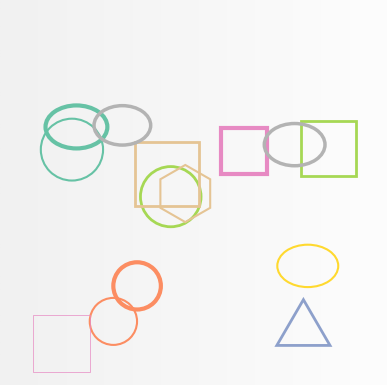[{"shape": "circle", "thickness": 1.5, "radius": 0.4, "center": [0.186, 0.611]}, {"shape": "oval", "thickness": 3, "radius": 0.4, "center": [0.197, 0.67]}, {"shape": "circle", "thickness": 3, "radius": 0.31, "center": [0.354, 0.257]}, {"shape": "circle", "thickness": 1.5, "radius": 0.31, "center": [0.293, 0.165]}, {"shape": "triangle", "thickness": 2, "radius": 0.4, "center": [0.783, 0.142]}, {"shape": "square", "thickness": 0.5, "radius": 0.37, "center": [0.158, 0.107]}, {"shape": "square", "thickness": 3, "radius": 0.3, "center": [0.63, 0.609]}, {"shape": "circle", "thickness": 2, "radius": 0.39, "center": [0.441, 0.489]}, {"shape": "square", "thickness": 2, "radius": 0.35, "center": [0.848, 0.614]}, {"shape": "oval", "thickness": 1.5, "radius": 0.39, "center": [0.794, 0.309]}, {"shape": "hexagon", "thickness": 1.5, "radius": 0.37, "center": [0.478, 0.497]}, {"shape": "square", "thickness": 2, "radius": 0.41, "center": [0.43, 0.548]}, {"shape": "oval", "thickness": 2.5, "radius": 0.39, "center": [0.76, 0.624]}, {"shape": "oval", "thickness": 2.5, "radius": 0.37, "center": [0.316, 0.674]}]